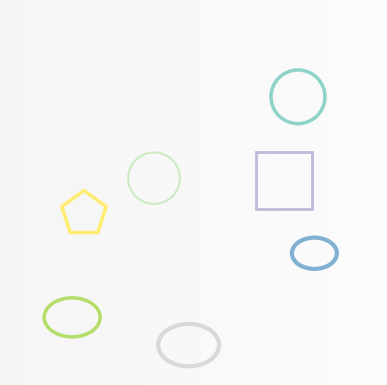[{"shape": "circle", "thickness": 2.5, "radius": 0.35, "center": [0.769, 0.749]}, {"shape": "square", "thickness": 2, "radius": 0.37, "center": [0.733, 0.531]}, {"shape": "oval", "thickness": 3, "radius": 0.29, "center": [0.811, 0.342]}, {"shape": "oval", "thickness": 2.5, "radius": 0.36, "center": [0.186, 0.176]}, {"shape": "oval", "thickness": 3, "radius": 0.39, "center": [0.487, 0.104]}, {"shape": "circle", "thickness": 1.5, "radius": 0.33, "center": [0.397, 0.537]}, {"shape": "pentagon", "thickness": 2.5, "radius": 0.3, "center": [0.217, 0.445]}]